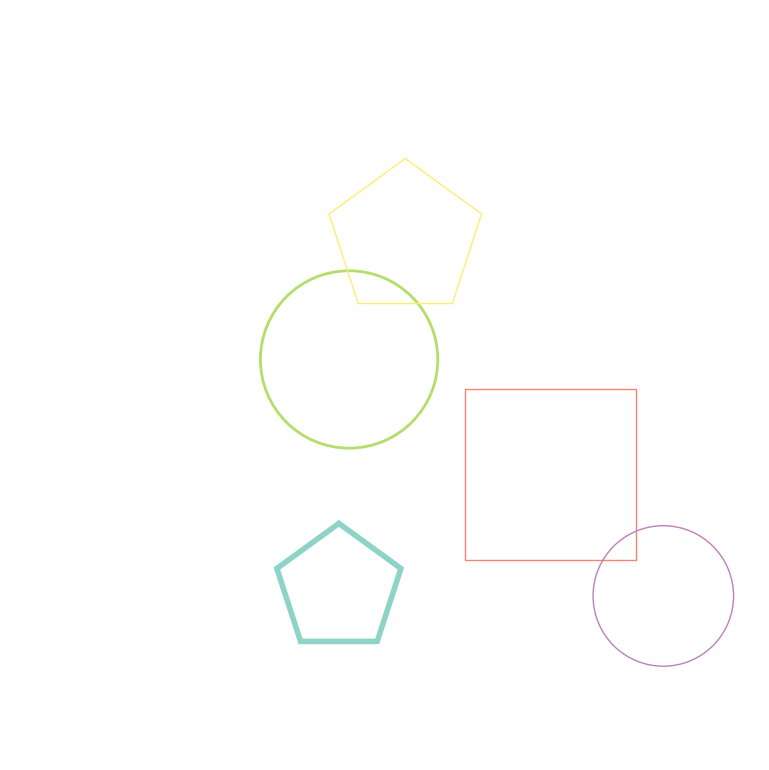[{"shape": "pentagon", "thickness": 2, "radius": 0.42, "center": [0.44, 0.236]}, {"shape": "square", "thickness": 0.5, "radius": 0.55, "center": [0.715, 0.384]}, {"shape": "circle", "thickness": 1, "radius": 0.58, "center": [0.453, 0.533]}, {"shape": "circle", "thickness": 0.5, "radius": 0.46, "center": [0.861, 0.226]}, {"shape": "pentagon", "thickness": 0.5, "radius": 0.52, "center": [0.526, 0.69]}]